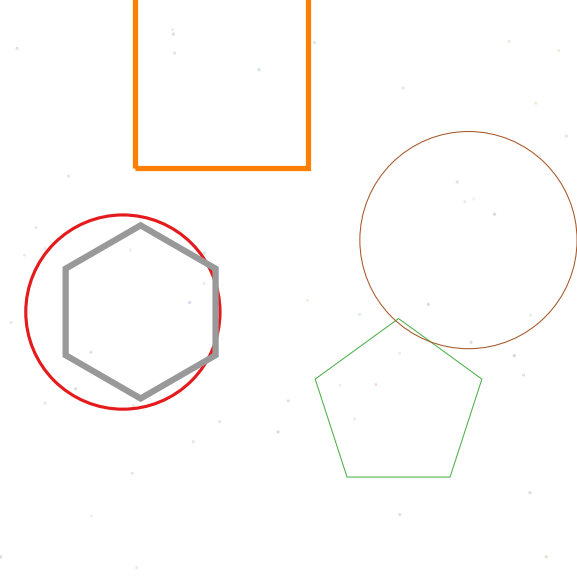[{"shape": "circle", "thickness": 1.5, "radius": 0.84, "center": [0.213, 0.459]}, {"shape": "pentagon", "thickness": 0.5, "radius": 0.76, "center": [0.69, 0.296]}, {"shape": "square", "thickness": 2.5, "radius": 0.75, "center": [0.384, 0.857]}, {"shape": "circle", "thickness": 0.5, "radius": 0.94, "center": [0.811, 0.583]}, {"shape": "hexagon", "thickness": 3, "radius": 0.75, "center": [0.243, 0.459]}]